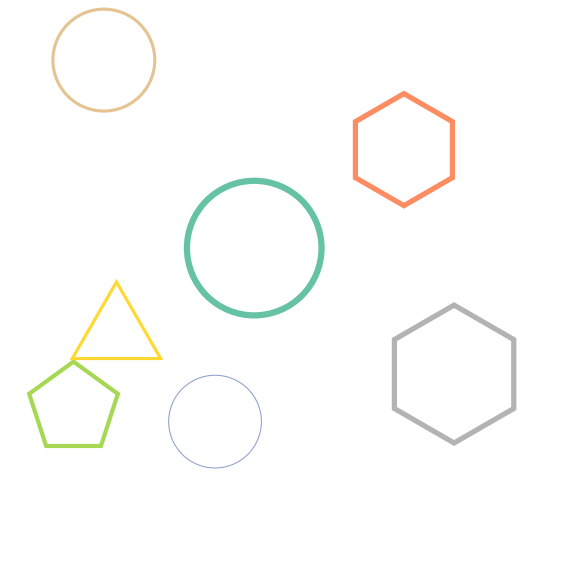[{"shape": "circle", "thickness": 3, "radius": 0.58, "center": [0.44, 0.57]}, {"shape": "hexagon", "thickness": 2.5, "radius": 0.48, "center": [0.699, 0.74]}, {"shape": "circle", "thickness": 0.5, "radius": 0.4, "center": [0.372, 0.269]}, {"shape": "pentagon", "thickness": 2, "radius": 0.4, "center": [0.127, 0.292]}, {"shape": "triangle", "thickness": 1.5, "radius": 0.44, "center": [0.202, 0.422]}, {"shape": "circle", "thickness": 1.5, "radius": 0.44, "center": [0.18, 0.895]}, {"shape": "hexagon", "thickness": 2.5, "radius": 0.6, "center": [0.786, 0.351]}]